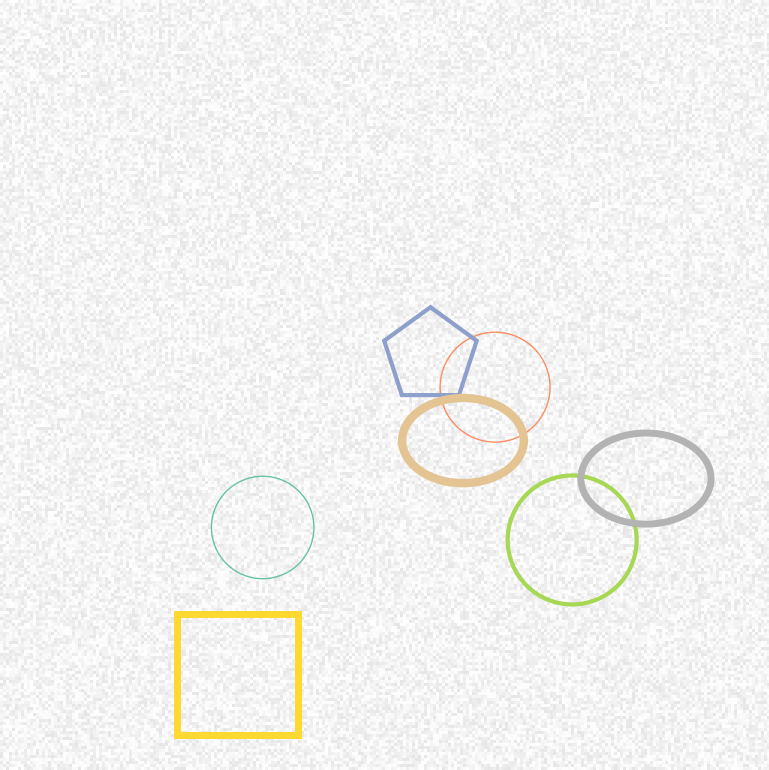[{"shape": "circle", "thickness": 0.5, "radius": 0.33, "center": [0.341, 0.315]}, {"shape": "circle", "thickness": 0.5, "radius": 0.36, "center": [0.643, 0.497]}, {"shape": "pentagon", "thickness": 1.5, "radius": 0.32, "center": [0.559, 0.538]}, {"shape": "circle", "thickness": 1.5, "radius": 0.42, "center": [0.743, 0.299]}, {"shape": "square", "thickness": 2.5, "radius": 0.39, "center": [0.308, 0.123]}, {"shape": "oval", "thickness": 3, "radius": 0.4, "center": [0.601, 0.428]}, {"shape": "oval", "thickness": 2.5, "radius": 0.42, "center": [0.839, 0.378]}]